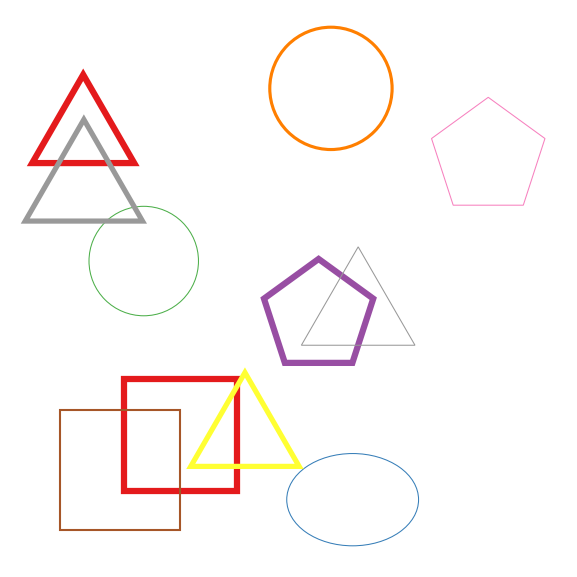[{"shape": "triangle", "thickness": 3, "radius": 0.51, "center": [0.144, 0.768]}, {"shape": "square", "thickness": 3, "radius": 0.49, "center": [0.312, 0.245]}, {"shape": "oval", "thickness": 0.5, "radius": 0.57, "center": [0.611, 0.134]}, {"shape": "circle", "thickness": 0.5, "radius": 0.47, "center": [0.249, 0.547]}, {"shape": "pentagon", "thickness": 3, "radius": 0.5, "center": [0.552, 0.451]}, {"shape": "circle", "thickness": 1.5, "radius": 0.53, "center": [0.573, 0.846]}, {"shape": "triangle", "thickness": 2.5, "radius": 0.54, "center": [0.424, 0.246]}, {"shape": "square", "thickness": 1, "radius": 0.52, "center": [0.208, 0.186]}, {"shape": "pentagon", "thickness": 0.5, "radius": 0.52, "center": [0.845, 0.727]}, {"shape": "triangle", "thickness": 0.5, "radius": 0.57, "center": [0.62, 0.458]}, {"shape": "triangle", "thickness": 2.5, "radius": 0.59, "center": [0.145, 0.675]}]